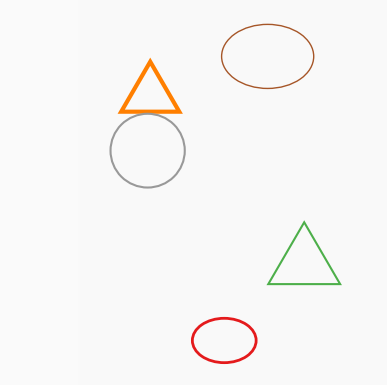[{"shape": "oval", "thickness": 2, "radius": 0.41, "center": [0.579, 0.116]}, {"shape": "triangle", "thickness": 1.5, "radius": 0.54, "center": [0.785, 0.316]}, {"shape": "triangle", "thickness": 3, "radius": 0.43, "center": [0.388, 0.753]}, {"shape": "oval", "thickness": 1, "radius": 0.59, "center": [0.691, 0.853]}, {"shape": "circle", "thickness": 1.5, "radius": 0.48, "center": [0.381, 0.609]}]